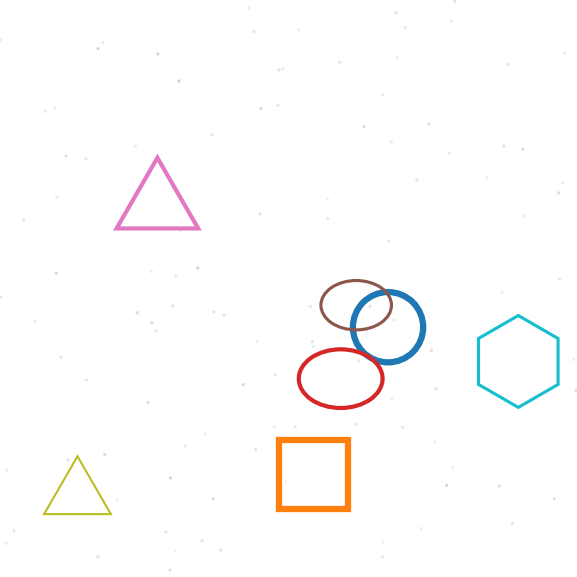[{"shape": "circle", "thickness": 3, "radius": 0.3, "center": [0.672, 0.433]}, {"shape": "square", "thickness": 3, "radius": 0.3, "center": [0.544, 0.178]}, {"shape": "oval", "thickness": 2, "radius": 0.36, "center": [0.59, 0.343]}, {"shape": "oval", "thickness": 1.5, "radius": 0.31, "center": [0.617, 0.471]}, {"shape": "triangle", "thickness": 2, "radius": 0.41, "center": [0.273, 0.644]}, {"shape": "triangle", "thickness": 1, "radius": 0.33, "center": [0.134, 0.142]}, {"shape": "hexagon", "thickness": 1.5, "radius": 0.4, "center": [0.897, 0.373]}]